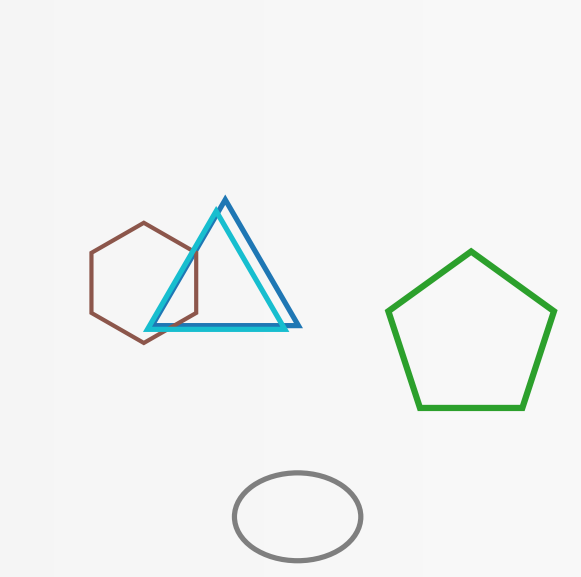[{"shape": "triangle", "thickness": 2.5, "radius": 0.73, "center": [0.388, 0.508]}, {"shape": "pentagon", "thickness": 3, "radius": 0.75, "center": [0.811, 0.414]}, {"shape": "hexagon", "thickness": 2, "radius": 0.52, "center": [0.247, 0.509]}, {"shape": "oval", "thickness": 2.5, "radius": 0.54, "center": [0.512, 0.104]}, {"shape": "triangle", "thickness": 2.5, "radius": 0.68, "center": [0.372, 0.497]}]